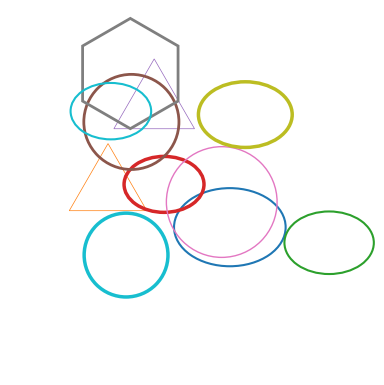[{"shape": "oval", "thickness": 1.5, "radius": 0.72, "center": [0.597, 0.41]}, {"shape": "triangle", "thickness": 0.5, "radius": 0.58, "center": [0.281, 0.511]}, {"shape": "oval", "thickness": 1.5, "radius": 0.58, "center": [0.855, 0.369]}, {"shape": "oval", "thickness": 2.5, "radius": 0.52, "center": [0.426, 0.521]}, {"shape": "triangle", "thickness": 0.5, "radius": 0.6, "center": [0.401, 0.726]}, {"shape": "circle", "thickness": 2, "radius": 0.62, "center": [0.341, 0.683]}, {"shape": "circle", "thickness": 1, "radius": 0.72, "center": [0.576, 0.475]}, {"shape": "hexagon", "thickness": 2, "radius": 0.72, "center": [0.339, 0.809]}, {"shape": "oval", "thickness": 2.5, "radius": 0.61, "center": [0.637, 0.702]}, {"shape": "circle", "thickness": 2.5, "radius": 0.54, "center": [0.327, 0.337]}, {"shape": "oval", "thickness": 1.5, "radius": 0.52, "center": [0.288, 0.711]}]